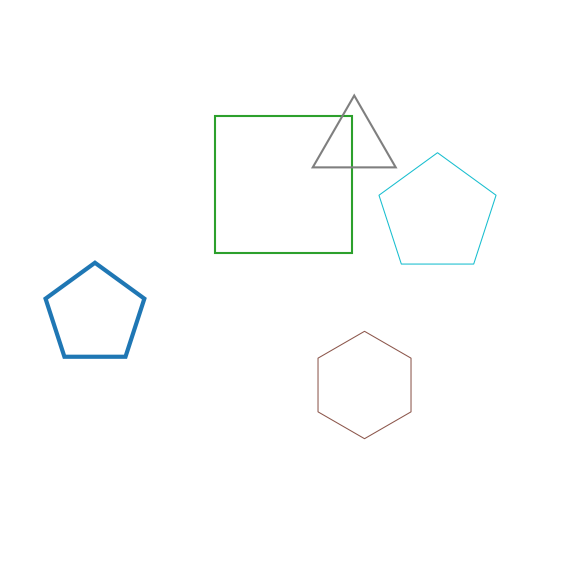[{"shape": "pentagon", "thickness": 2, "radius": 0.45, "center": [0.164, 0.454]}, {"shape": "square", "thickness": 1, "radius": 0.59, "center": [0.491, 0.68]}, {"shape": "hexagon", "thickness": 0.5, "radius": 0.46, "center": [0.631, 0.332]}, {"shape": "triangle", "thickness": 1, "radius": 0.41, "center": [0.613, 0.751]}, {"shape": "pentagon", "thickness": 0.5, "radius": 0.53, "center": [0.758, 0.628]}]